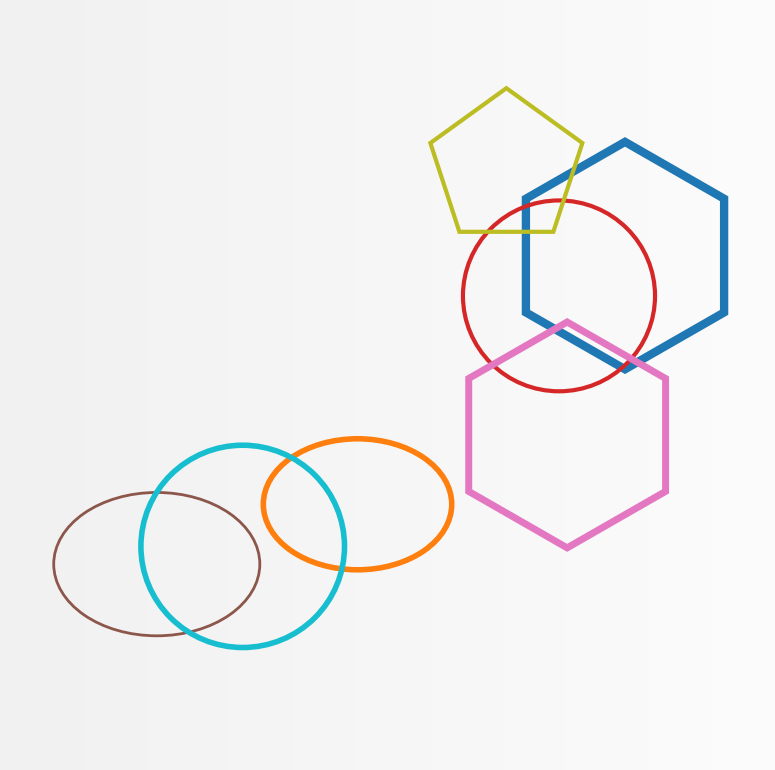[{"shape": "hexagon", "thickness": 3, "radius": 0.74, "center": [0.806, 0.668]}, {"shape": "oval", "thickness": 2, "radius": 0.61, "center": [0.461, 0.345]}, {"shape": "circle", "thickness": 1.5, "radius": 0.62, "center": [0.721, 0.616]}, {"shape": "oval", "thickness": 1, "radius": 0.66, "center": [0.202, 0.267]}, {"shape": "hexagon", "thickness": 2.5, "radius": 0.73, "center": [0.732, 0.435]}, {"shape": "pentagon", "thickness": 1.5, "radius": 0.52, "center": [0.653, 0.782]}, {"shape": "circle", "thickness": 2, "radius": 0.66, "center": [0.313, 0.29]}]